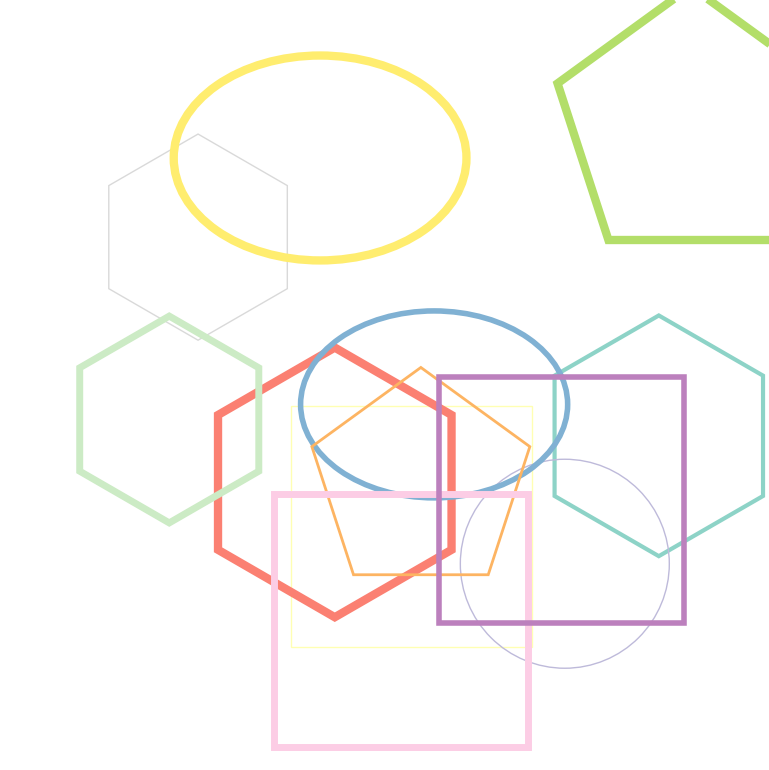[{"shape": "hexagon", "thickness": 1.5, "radius": 0.78, "center": [0.856, 0.434]}, {"shape": "square", "thickness": 0.5, "radius": 0.78, "center": [0.535, 0.317]}, {"shape": "circle", "thickness": 0.5, "radius": 0.68, "center": [0.734, 0.268]}, {"shape": "hexagon", "thickness": 3, "radius": 0.88, "center": [0.435, 0.374]}, {"shape": "oval", "thickness": 2, "radius": 0.87, "center": [0.564, 0.475]}, {"shape": "pentagon", "thickness": 1, "radius": 0.74, "center": [0.547, 0.374]}, {"shape": "pentagon", "thickness": 3, "radius": 0.91, "center": [0.897, 0.835]}, {"shape": "square", "thickness": 2.5, "radius": 0.82, "center": [0.521, 0.194]}, {"shape": "hexagon", "thickness": 0.5, "radius": 0.67, "center": [0.257, 0.692]}, {"shape": "square", "thickness": 2, "radius": 0.8, "center": [0.729, 0.351]}, {"shape": "hexagon", "thickness": 2.5, "radius": 0.67, "center": [0.22, 0.455]}, {"shape": "oval", "thickness": 3, "radius": 0.95, "center": [0.416, 0.795]}]